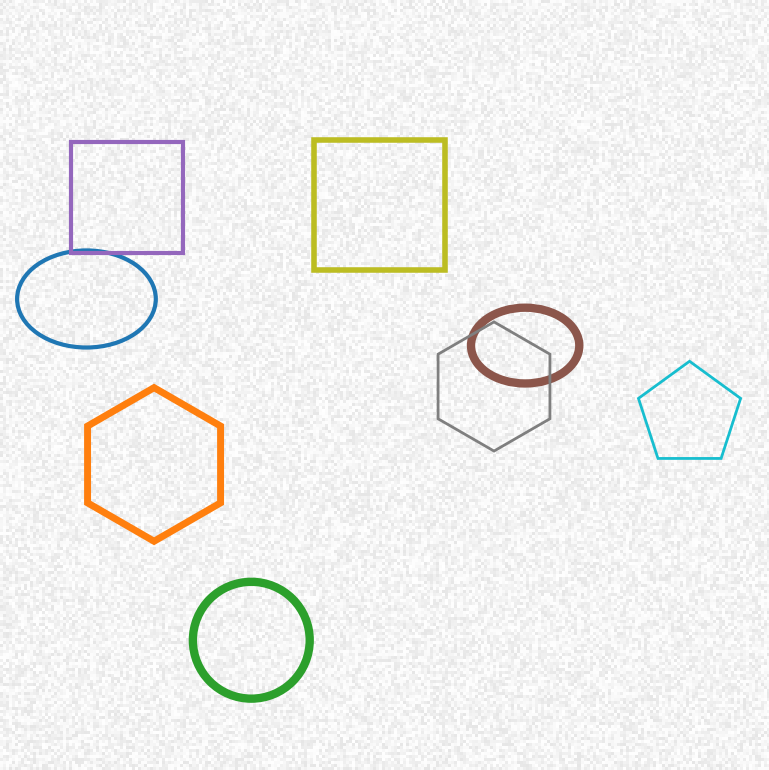[{"shape": "oval", "thickness": 1.5, "radius": 0.45, "center": [0.112, 0.612]}, {"shape": "hexagon", "thickness": 2.5, "radius": 0.5, "center": [0.2, 0.397]}, {"shape": "circle", "thickness": 3, "radius": 0.38, "center": [0.326, 0.169]}, {"shape": "square", "thickness": 1.5, "radius": 0.36, "center": [0.165, 0.743]}, {"shape": "oval", "thickness": 3, "radius": 0.35, "center": [0.682, 0.551]}, {"shape": "hexagon", "thickness": 1, "radius": 0.42, "center": [0.642, 0.498]}, {"shape": "square", "thickness": 2, "radius": 0.42, "center": [0.493, 0.734]}, {"shape": "pentagon", "thickness": 1, "radius": 0.35, "center": [0.896, 0.461]}]